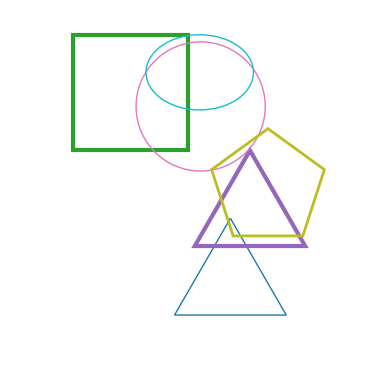[{"shape": "triangle", "thickness": 1, "radius": 0.84, "center": [0.598, 0.265]}, {"shape": "square", "thickness": 3, "radius": 0.75, "center": [0.338, 0.759]}, {"shape": "triangle", "thickness": 3, "radius": 0.83, "center": [0.649, 0.444]}, {"shape": "circle", "thickness": 1, "radius": 0.84, "center": [0.521, 0.724]}, {"shape": "pentagon", "thickness": 2, "radius": 0.77, "center": [0.696, 0.512]}, {"shape": "oval", "thickness": 1, "radius": 0.7, "center": [0.519, 0.812]}]